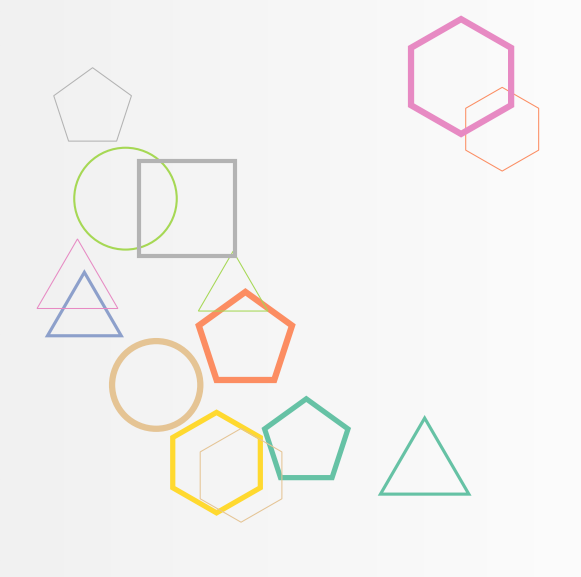[{"shape": "triangle", "thickness": 1.5, "radius": 0.44, "center": [0.731, 0.187]}, {"shape": "pentagon", "thickness": 2.5, "radius": 0.38, "center": [0.527, 0.233]}, {"shape": "pentagon", "thickness": 3, "radius": 0.42, "center": [0.422, 0.409]}, {"shape": "hexagon", "thickness": 0.5, "radius": 0.36, "center": [0.864, 0.775]}, {"shape": "triangle", "thickness": 1.5, "radius": 0.37, "center": [0.145, 0.454]}, {"shape": "hexagon", "thickness": 3, "radius": 0.5, "center": [0.793, 0.867]}, {"shape": "triangle", "thickness": 0.5, "radius": 0.4, "center": [0.133, 0.505]}, {"shape": "circle", "thickness": 1, "radius": 0.44, "center": [0.216, 0.655]}, {"shape": "triangle", "thickness": 0.5, "radius": 0.35, "center": [0.401, 0.495]}, {"shape": "hexagon", "thickness": 2.5, "radius": 0.43, "center": [0.373, 0.198]}, {"shape": "circle", "thickness": 3, "radius": 0.38, "center": [0.269, 0.333]}, {"shape": "hexagon", "thickness": 0.5, "radius": 0.41, "center": [0.415, 0.176]}, {"shape": "square", "thickness": 2, "radius": 0.41, "center": [0.322, 0.638]}, {"shape": "pentagon", "thickness": 0.5, "radius": 0.35, "center": [0.159, 0.812]}]